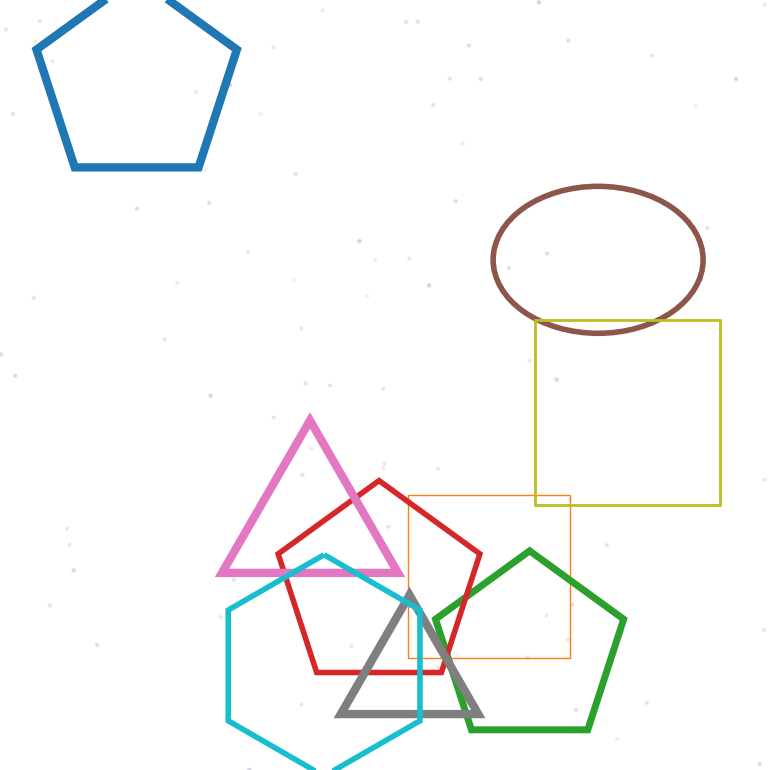[{"shape": "pentagon", "thickness": 3, "radius": 0.68, "center": [0.177, 0.893]}, {"shape": "square", "thickness": 0.5, "radius": 0.53, "center": [0.635, 0.252]}, {"shape": "pentagon", "thickness": 2.5, "radius": 0.64, "center": [0.688, 0.156]}, {"shape": "pentagon", "thickness": 2, "radius": 0.69, "center": [0.492, 0.238]}, {"shape": "oval", "thickness": 2, "radius": 0.68, "center": [0.777, 0.663]}, {"shape": "triangle", "thickness": 3, "radius": 0.66, "center": [0.403, 0.322]}, {"shape": "triangle", "thickness": 3, "radius": 0.52, "center": [0.532, 0.124]}, {"shape": "square", "thickness": 1, "radius": 0.6, "center": [0.815, 0.464]}, {"shape": "hexagon", "thickness": 2, "radius": 0.72, "center": [0.421, 0.136]}]